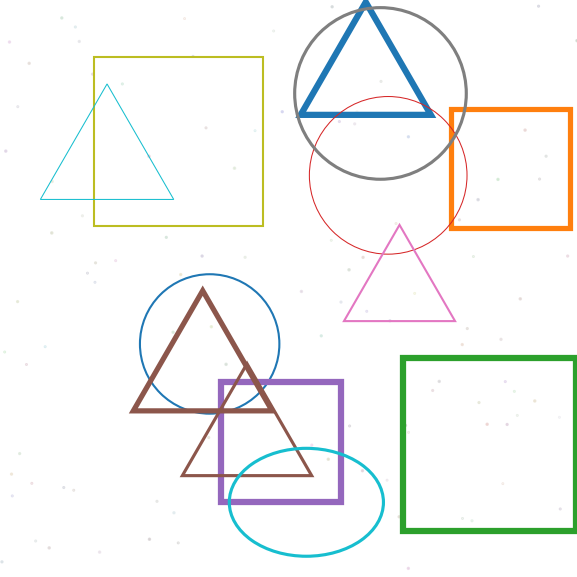[{"shape": "circle", "thickness": 1, "radius": 0.6, "center": [0.363, 0.404]}, {"shape": "triangle", "thickness": 3, "radius": 0.65, "center": [0.633, 0.865]}, {"shape": "square", "thickness": 2.5, "radius": 0.51, "center": [0.884, 0.708]}, {"shape": "square", "thickness": 3, "radius": 0.75, "center": [0.848, 0.229]}, {"shape": "circle", "thickness": 0.5, "radius": 0.68, "center": [0.672, 0.696]}, {"shape": "square", "thickness": 3, "radius": 0.52, "center": [0.486, 0.234]}, {"shape": "triangle", "thickness": 1.5, "radius": 0.65, "center": [0.428, 0.24]}, {"shape": "triangle", "thickness": 2.5, "radius": 0.69, "center": [0.351, 0.357]}, {"shape": "triangle", "thickness": 1, "radius": 0.56, "center": [0.692, 0.499]}, {"shape": "circle", "thickness": 1.5, "radius": 0.74, "center": [0.659, 0.837]}, {"shape": "square", "thickness": 1, "radius": 0.73, "center": [0.309, 0.754]}, {"shape": "triangle", "thickness": 0.5, "radius": 0.67, "center": [0.185, 0.72]}, {"shape": "oval", "thickness": 1.5, "radius": 0.67, "center": [0.531, 0.129]}]